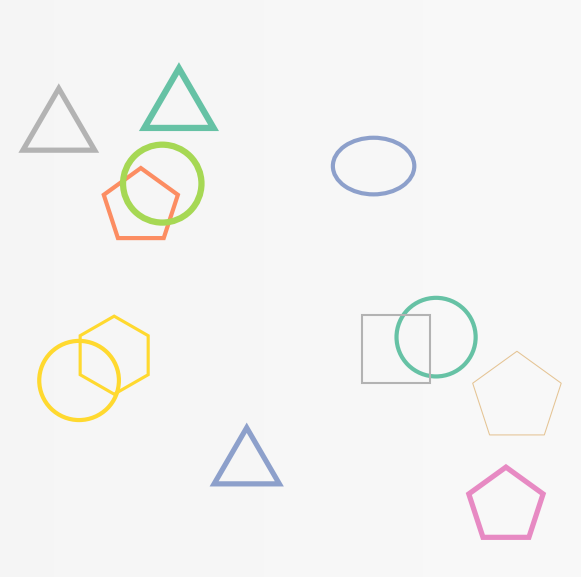[{"shape": "circle", "thickness": 2, "radius": 0.34, "center": [0.75, 0.415]}, {"shape": "triangle", "thickness": 3, "radius": 0.34, "center": [0.308, 0.812]}, {"shape": "pentagon", "thickness": 2, "radius": 0.34, "center": [0.242, 0.641]}, {"shape": "triangle", "thickness": 2.5, "radius": 0.32, "center": [0.424, 0.194]}, {"shape": "oval", "thickness": 2, "radius": 0.35, "center": [0.643, 0.712]}, {"shape": "pentagon", "thickness": 2.5, "radius": 0.34, "center": [0.87, 0.123]}, {"shape": "circle", "thickness": 3, "radius": 0.34, "center": [0.279, 0.681]}, {"shape": "circle", "thickness": 2, "radius": 0.34, "center": [0.136, 0.34]}, {"shape": "hexagon", "thickness": 1.5, "radius": 0.34, "center": [0.196, 0.384]}, {"shape": "pentagon", "thickness": 0.5, "radius": 0.4, "center": [0.889, 0.311]}, {"shape": "triangle", "thickness": 2.5, "radius": 0.36, "center": [0.101, 0.775]}, {"shape": "square", "thickness": 1, "radius": 0.29, "center": [0.681, 0.395]}]